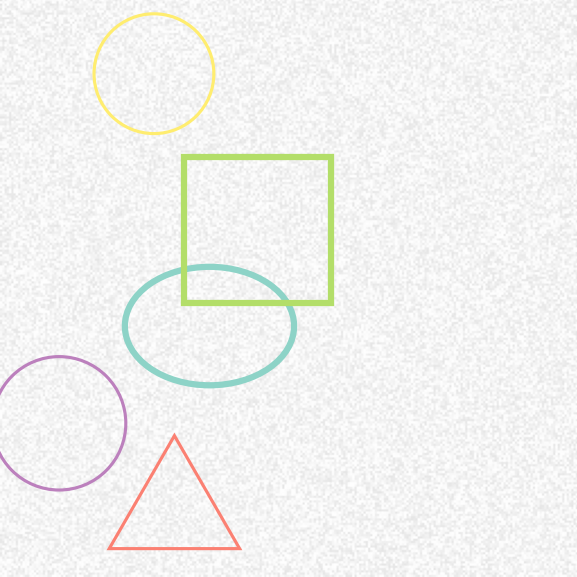[{"shape": "oval", "thickness": 3, "radius": 0.73, "center": [0.363, 0.435]}, {"shape": "triangle", "thickness": 1.5, "radius": 0.65, "center": [0.302, 0.114]}, {"shape": "square", "thickness": 3, "radius": 0.63, "center": [0.446, 0.601]}, {"shape": "circle", "thickness": 1.5, "radius": 0.58, "center": [0.102, 0.266]}, {"shape": "circle", "thickness": 1.5, "radius": 0.52, "center": [0.267, 0.872]}]